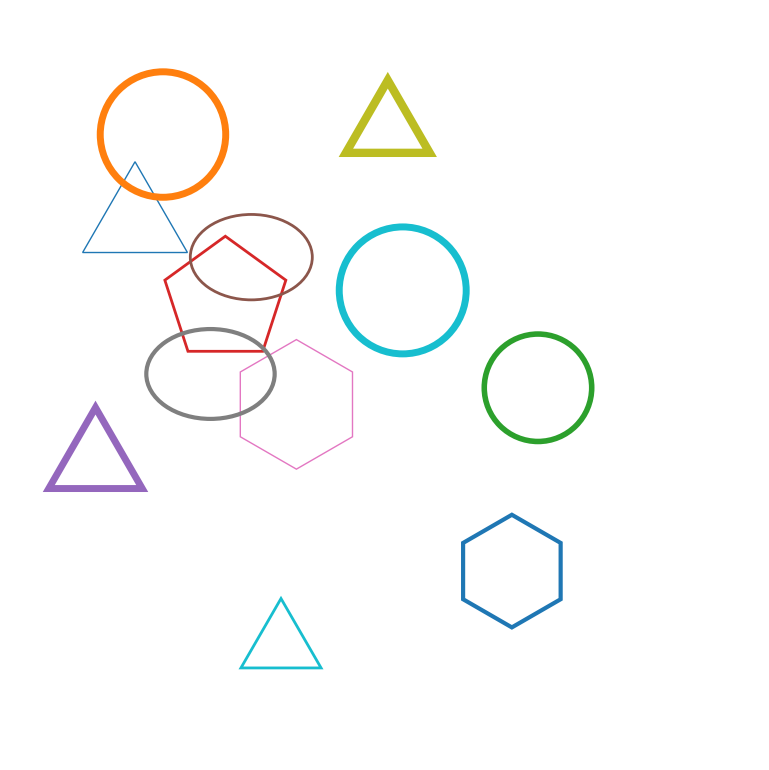[{"shape": "triangle", "thickness": 0.5, "radius": 0.39, "center": [0.175, 0.711]}, {"shape": "hexagon", "thickness": 1.5, "radius": 0.37, "center": [0.665, 0.258]}, {"shape": "circle", "thickness": 2.5, "radius": 0.41, "center": [0.212, 0.825]}, {"shape": "circle", "thickness": 2, "radius": 0.35, "center": [0.699, 0.496]}, {"shape": "pentagon", "thickness": 1, "radius": 0.41, "center": [0.293, 0.611]}, {"shape": "triangle", "thickness": 2.5, "radius": 0.35, "center": [0.124, 0.401]}, {"shape": "oval", "thickness": 1, "radius": 0.4, "center": [0.326, 0.666]}, {"shape": "hexagon", "thickness": 0.5, "radius": 0.42, "center": [0.385, 0.475]}, {"shape": "oval", "thickness": 1.5, "radius": 0.42, "center": [0.273, 0.514]}, {"shape": "triangle", "thickness": 3, "radius": 0.31, "center": [0.504, 0.833]}, {"shape": "triangle", "thickness": 1, "radius": 0.3, "center": [0.365, 0.163]}, {"shape": "circle", "thickness": 2.5, "radius": 0.41, "center": [0.523, 0.623]}]